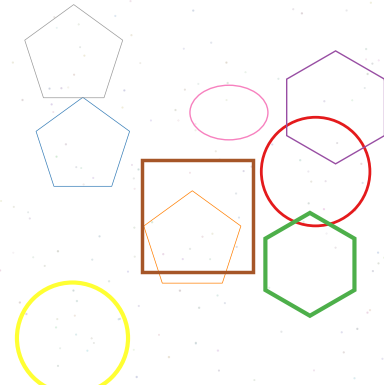[{"shape": "circle", "thickness": 2, "radius": 0.71, "center": [0.82, 0.554]}, {"shape": "pentagon", "thickness": 0.5, "radius": 0.64, "center": [0.215, 0.619]}, {"shape": "hexagon", "thickness": 3, "radius": 0.67, "center": [0.805, 0.313]}, {"shape": "hexagon", "thickness": 1, "radius": 0.73, "center": [0.872, 0.721]}, {"shape": "pentagon", "thickness": 0.5, "radius": 0.66, "center": [0.5, 0.372]}, {"shape": "circle", "thickness": 3, "radius": 0.72, "center": [0.188, 0.122]}, {"shape": "square", "thickness": 2.5, "radius": 0.73, "center": [0.513, 0.44]}, {"shape": "oval", "thickness": 1, "radius": 0.51, "center": [0.595, 0.708]}, {"shape": "pentagon", "thickness": 0.5, "radius": 0.67, "center": [0.191, 0.854]}]